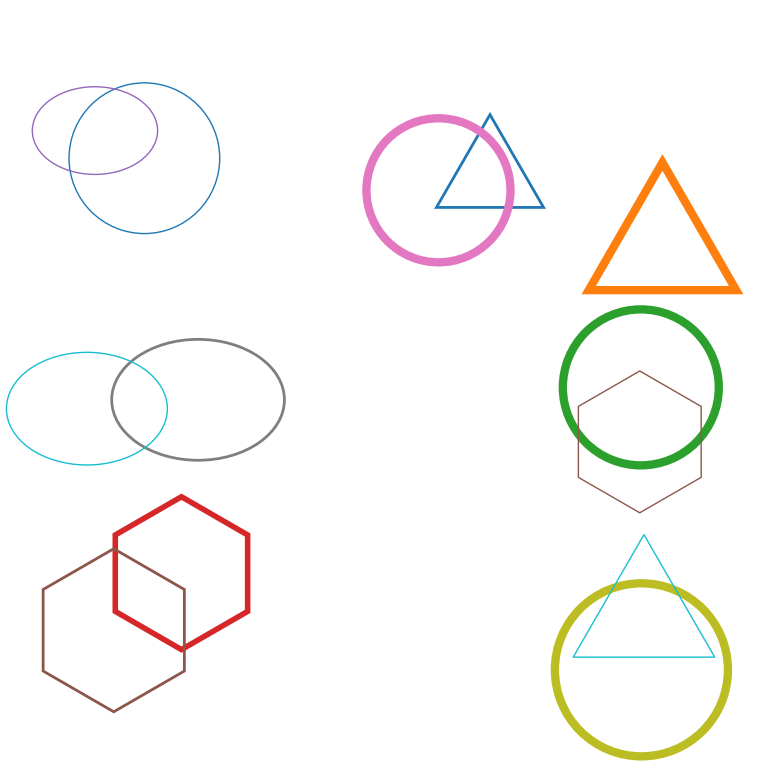[{"shape": "triangle", "thickness": 1, "radius": 0.4, "center": [0.636, 0.771]}, {"shape": "circle", "thickness": 0.5, "radius": 0.49, "center": [0.188, 0.795]}, {"shape": "triangle", "thickness": 3, "radius": 0.55, "center": [0.86, 0.678]}, {"shape": "circle", "thickness": 3, "radius": 0.51, "center": [0.832, 0.497]}, {"shape": "hexagon", "thickness": 2, "radius": 0.5, "center": [0.236, 0.256]}, {"shape": "oval", "thickness": 0.5, "radius": 0.41, "center": [0.123, 0.83]}, {"shape": "hexagon", "thickness": 1, "radius": 0.53, "center": [0.148, 0.181]}, {"shape": "hexagon", "thickness": 0.5, "radius": 0.46, "center": [0.831, 0.426]}, {"shape": "circle", "thickness": 3, "radius": 0.47, "center": [0.569, 0.753]}, {"shape": "oval", "thickness": 1, "radius": 0.56, "center": [0.257, 0.481]}, {"shape": "circle", "thickness": 3, "radius": 0.56, "center": [0.833, 0.13]}, {"shape": "oval", "thickness": 0.5, "radius": 0.52, "center": [0.113, 0.469]}, {"shape": "triangle", "thickness": 0.5, "radius": 0.53, "center": [0.836, 0.2]}]